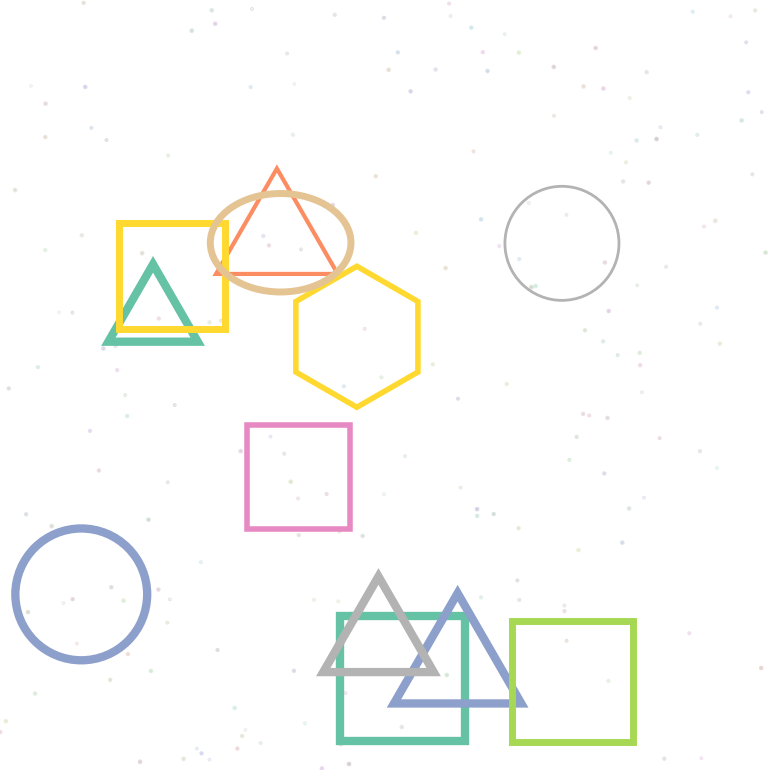[{"shape": "square", "thickness": 3, "radius": 0.4, "center": [0.523, 0.119]}, {"shape": "triangle", "thickness": 3, "radius": 0.34, "center": [0.199, 0.59]}, {"shape": "triangle", "thickness": 1.5, "radius": 0.46, "center": [0.36, 0.69]}, {"shape": "triangle", "thickness": 3, "radius": 0.48, "center": [0.594, 0.134]}, {"shape": "circle", "thickness": 3, "radius": 0.43, "center": [0.106, 0.228]}, {"shape": "square", "thickness": 2, "radius": 0.34, "center": [0.387, 0.381]}, {"shape": "square", "thickness": 2.5, "radius": 0.39, "center": [0.743, 0.115]}, {"shape": "hexagon", "thickness": 2, "radius": 0.46, "center": [0.463, 0.563]}, {"shape": "square", "thickness": 2.5, "radius": 0.34, "center": [0.223, 0.641]}, {"shape": "oval", "thickness": 2.5, "radius": 0.46, "center": [0.364, 0.685]}, {"shape": "circle", "thickness": 1, "radius": 0.37, "center": [0.73, 0.684]}, {"shape": "triangle", "thickness": 3, "radius": 0.41, "center": [0.492, 0.169]}]